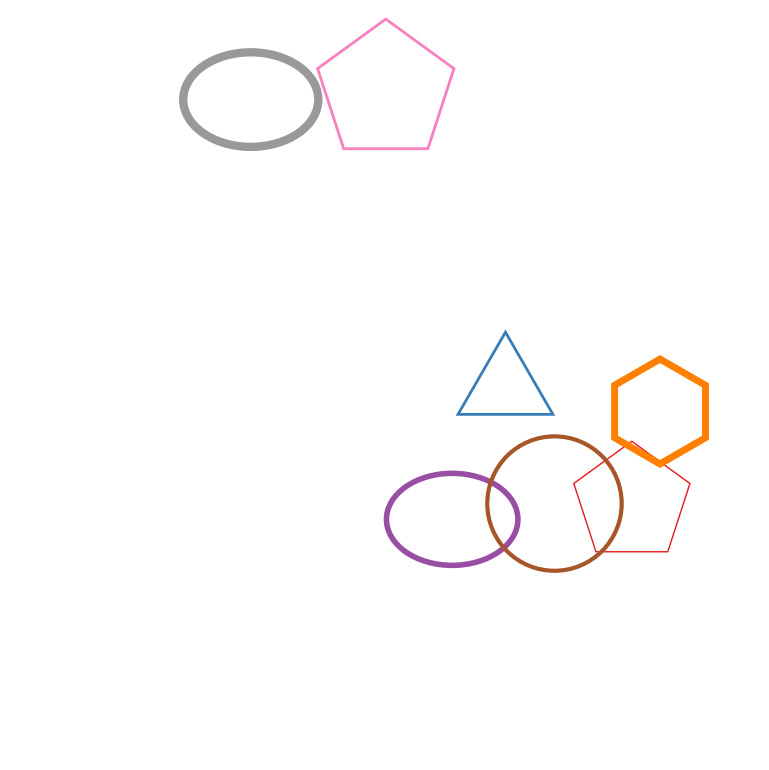[{"shape": "pentagon", "thickness": 0.5, "radius": 0.4, "center": [0.821, 0.348]}, {"shape": "triangle", "thickness": 1, "radius": 0.36, "center": [0.656, 0.497]}, {"shape": "oval", "thickness": 2, "radius": 0.43, "center": [0.587, 0.326]}, {"shape": "hexagon", "thickness": 2.5, "radius": 0.34, "center": [0.857, 0.466]}, {"shape": "circle", "thickness": 1.5, "radius": 0.44, "center": [0.72, 0.346]}, {"shape": "pentagon", "thickness": 1, "radius": 0.47, "center": [0.501, 0.882]}, {"shape": "oval", "thickness": 3, "radius": 0.44, "center": [0.326, 0.871]}]